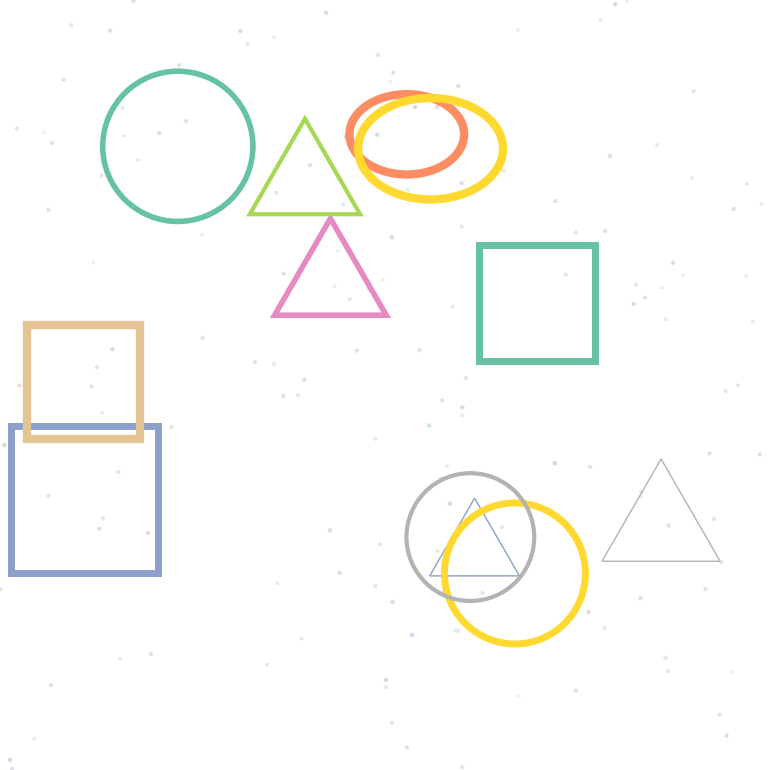[{"shape": "circle", "thickness": 2, "radius": 0.49, "center": [0.231, 0.81]}, {"shape": "square", "thickness": 2.5, "radius": 0.38, "center": [0.698, 0.606]}, {"shape": "oval", "thickness": 3, "radius": 0.37, "center": [0.528, 0.826]}, {"shape": "triangle", "thickness": 0.5, "radius": 0.34, "center": [0.616, 0.286]}, {"shape": "square", "thickness": 2.5, "radius": 0.48, "center": [0.11, 0.352]}, {"shape": "triangle", "thickness": 2, "radius": 0.42, "center": [0.429, 0.633]}, {"shape": "triangle", "thickness": 1.5, "radius": 0.41, "center": [0.396, 0.763]}, {"shape": "oval", "thickness": 3, "radius": 0.47, "center": [0.559, 0.807]}, {"shape": "circle", "thickness": 2.5, "radius": 0.46, "center": [0.669, 0.255]}, {"shape": "square", "thickness": 3, "radius": 0.37, "center": [0.108, 0.504]}, {"shape": "triangle", "thickness": 0.5, "radius": 0.44, "center": [0.859, 0.315]}, {"shape": "circle", "thickness": 1.5, "radius": 0.41, "center": [0.611, 0.302]}]